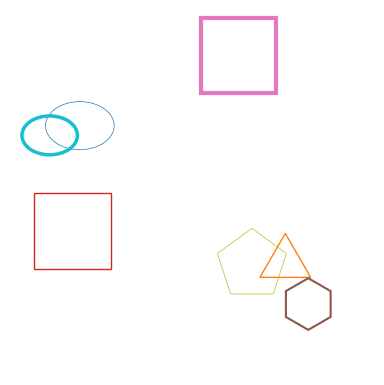[{"shape": "oval", "thickness": 0.5, "radius": 0.45, "center": [0.207, 0.674]}, {"shape": "triangle", "thickness": 1, "radius": 0.38, "center": [0.741, 0.318]}, {"shape": "square", "thickness": 1, "radius": 0.5, "center": [0.188, 0.4]}, {"shape": "hexagon", "thickness": 1.5, "radius": 0.34, "center": [0.801, 0.21]}, {"shape": "square", "thickness": 3, "radius": 0.49, "center": [0.619, 0.856]}, {"shape": "pentagon", "thickness": 0.5, "radius": 0.47, "center": [0.654, 0.313]}, {"shape": "oval", "thickness": 2.5, "radius": 0.36, "center": [0.129, 0.648]}]